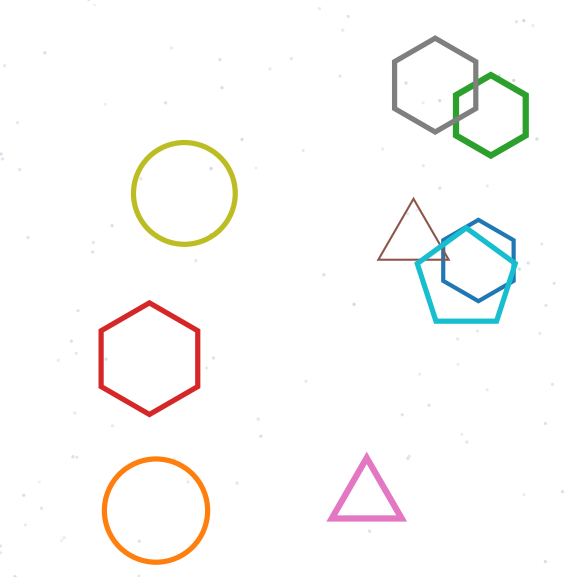[{"shape": "hexagon", "thickness": 2, "radius": 0.35, "center": [0.828, 0.548]}, {"shape": "circle", "thickness": 2.5, "radius": 0.45, "center": [0.27, 0.115]}, {"shape": "hexagon", "thickness": 3, "radius": 0.35, "center": [0.85, 0.799]}, {"shape": "hexagon", "thickness": 2.5, "radius": 0.48, "center": [0.259, 0.378]}, {"shape": "triangle", "thickness": 1, "radius": 0.35, "center": [0.716, 0.585]}, {"shape": "triangle", "thickness": 3, "radius": 0.35, "center": [0.635, 0.136]}, {"shape": "hexagon", "thickness": 2.5, "radius": 0.41, "center": [0.754, 0.852]}, {"shape": "circle", "thickness": 2.5, "radius": 0.44, "center": [0.319, 0.664]}, {"shape": "pentagon", "thickness": 2.5, "radius": 0.45, "center": [0.807, 0.515]}]